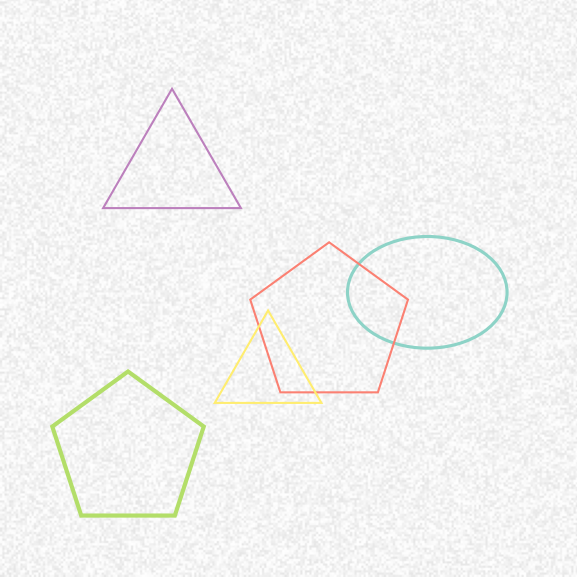[{"shape": "oval", "thickness": 1.5, "radius": 0.69, "center": [0.74, 0.493]}, {"shape": "pentagon", "thickness": 1, "radius": 0.72, "center": [0.57, 0.436]}, {"shape": "pentagon", "thickness": 2, "radius": 0.69, "center": [0.222, 0.218]}, {"shape": "triangle", "thickness": 1, "radius": 0.69, "center": [0.298, 0.708]}, {"shape": "triangle", "thickness": 1, "radius": 0.53, "center": [0.464, 0.355]}]